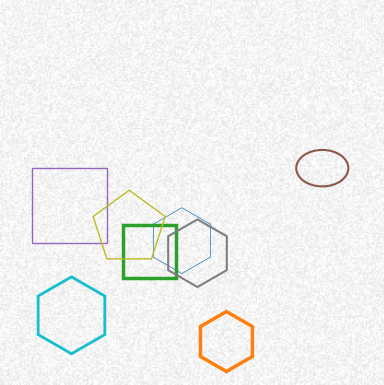[{"shape": "hexagon", "thickness": 0.5, "radius": 0.43, "center": [0.472, 0.375]}, {"shape": "hexagon", "thickness": 2.5, "radius": 0.39, "center": [0.588, 0.113]}, {"shape": "square", "thickness": 2.5, "radius": 0.34, "center": [0.389, 0.346]}, {"shape": "square", "thickness": 1, "radius": 0.48, "center": [0.18, 0.466]}, {"shape": "oval", "thickness": 1.5, "radius": 0.34, "center": [0.837, 0.563]}, {"shape": "hexagon", "thickness": 1.5, "radius": 0.44, "center": [0.513, 0.342]}, {"shape": "pentagon", "thickness": 1, "radius": 0.49, "center": [0.336, 0.407]}, {"shape": "hexagon", "thickness": 2, "radius": 0.5, "center": [0.186, 0.181]}]